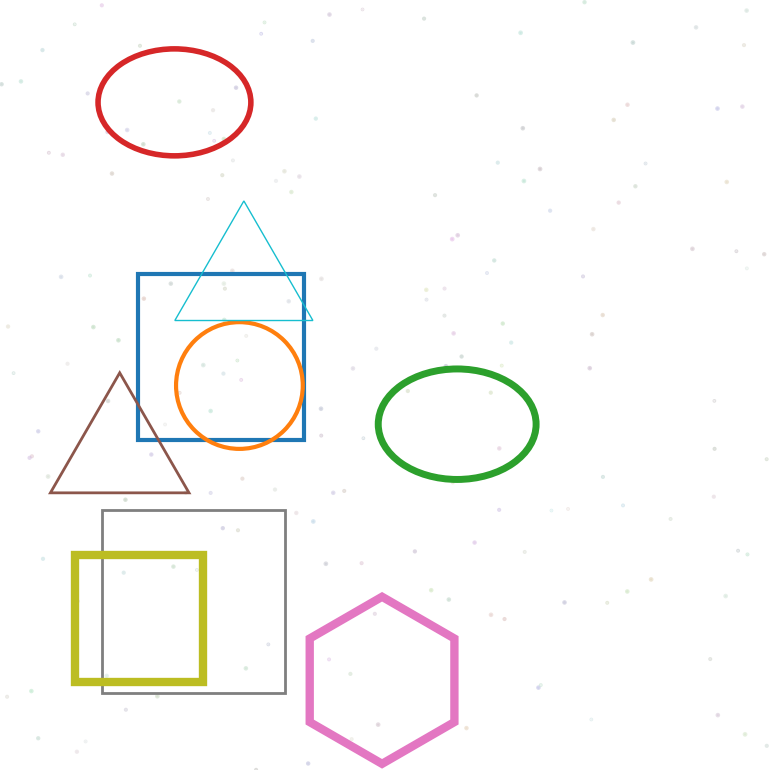[{"shape": "square", "thickness": 1.5, "radius": 0.54, "center": [0.287, 0.536]}, {"shape": "circle", "thickness": 1.5, "radius": 0.41, "center": [0.311, 0.499]}, {"shape": "oval", "thickness": 2.5, "radius": 0.51, "center": [0.594, 0.449]}, {"shape": "oval", "thickness": 2, "radius": 0.5, "center": [0.227, 0.867]}, {"shape": "triangle", "thickness": 1, "radius": 0.52, "center": [0.155, 0.412]}, {"shape": "hexagon", "thickness": 3, "radius": 0.54, "center": [0.496, 0.117]}, {"shape": "square", "thickness": 1, "radius": 0.59, "center": [0.251, 0.219]}, {"shape": "square", "thickness": 3, "radius": 0.41, "center": [0.18, 0.197]}, {"shape": "triangle", "thickness": 0.5, "radius": 0.52, "center": [0.317, 0.636]}]